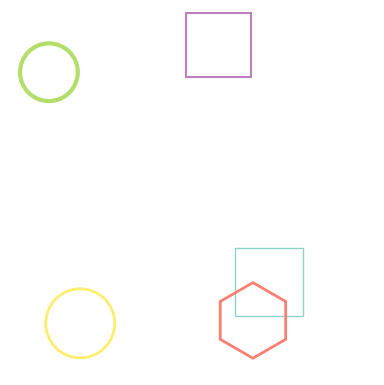[{"shape": "square", "thickness": 1, "radius": 0.44, "center": [0.699, 0.267]}, {"shape": "hexagon", "thickness": 2, "radius": 0.49, "center": [0.657, 0.168]}, {"shape": "circle", "thickness": 3, "radius": 0.37, "center": [0.127, 0.812]}, {"shape": "square", "thickness": 1.5, "radius": 0.42, "center": [0.568, 0.883]}, {"shape": "circle", "thickness": 2, "radius": 0.45, "center": [0.208, 0.16]}]